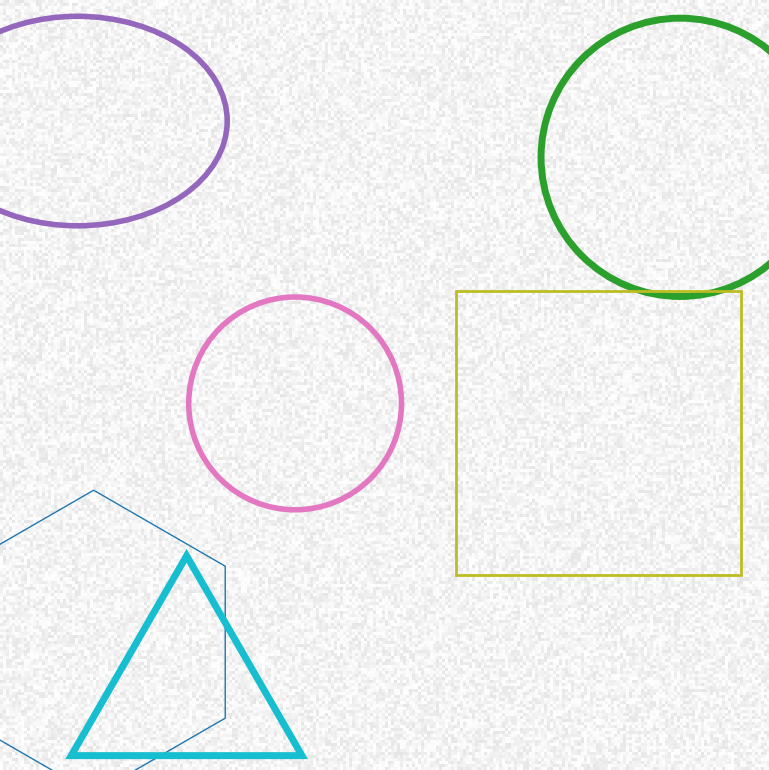[{"shape": "hexagon", "thickness": 0.5, "radius": 0.99, "center": [0.122, 0.166]}, {"shape": "circle", "thickness": 2.5, "radius": 0.9, "center": [0.883, 0.796]}, {"shape": "oval", "thickness": 2, "radius": 0.97, "center": [0.101, 0.843]}, {"shape": "circle", "thickness": 2, "radius": 0.69, "center": [0.383, 0.476]}, {"shape": "square", "thickness": 1, "radius": 0.92, "center": [0.777, 0.438]}, {"shape": "triangle", "thickness": 2.5, "radius": 0.87, "center": [0.242, 0.105]}]